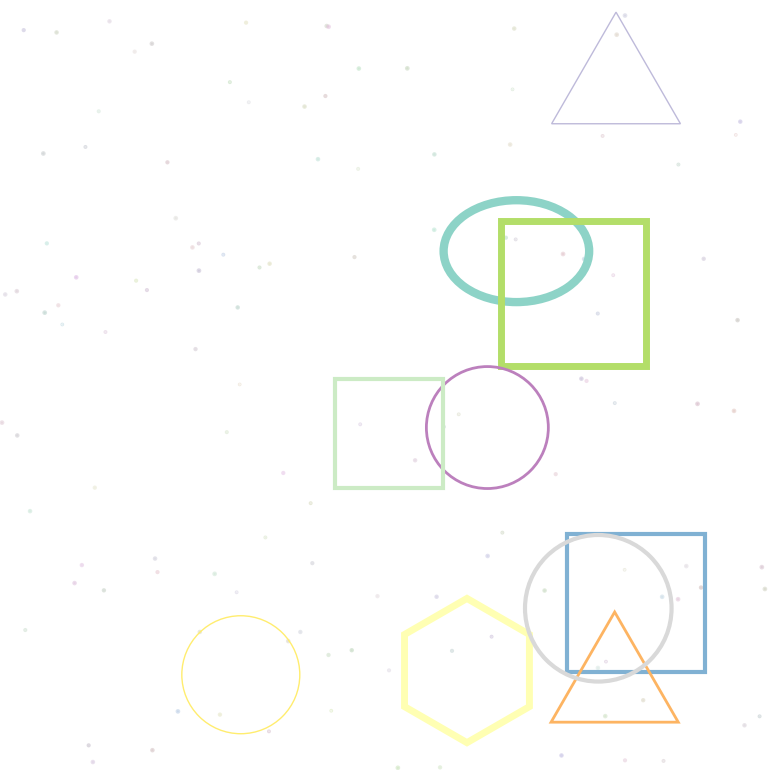[{"shape": "oval", "thickness": 3, "radius": 0.47, "center": [0.671, 0.674]}, {"shape": "hexagon", "thickness": 2.5, "radius": 0.47, "center": [0.606, 0.129]}, {"shape": "triangle", "thickness": 0.5, "radius": 0.48, "center": [0.8, 0.888]}, {"shape": "square", "thickness": 1.5, "radius": 0.45, "center": [0.826, 0.217]}, {"shape": "triangle", "thickness": 1, "radius": 0.48, "center": [0.798, 0.11]}, {"shape": "square", "thickness": 2.5, "radius": 0.47, "center": [0.745, 0.619]}, {"shape": "circle", "thickness": 1.5, "radius": 0.48, "center": [0.777, 0.21]}, {"shape": "circle", "thickness": 1, "radius": 0.4, "center": [0.633, 0.445]}, {"shape": "square", "thickness": 1.5, "radius": 0.35, "center": [0.505, 0.437]}, {"shape": "circle", "thickness": 0.5, "radius": 0.38, "center": [0.313, 0.124]}]